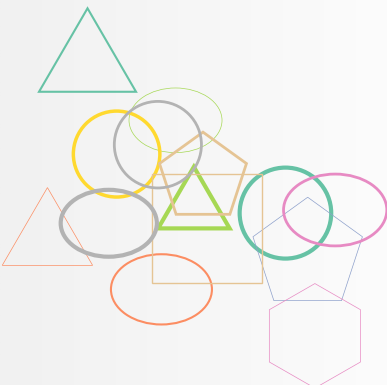[{"shape": "triangle", "thickness": 1.5, "radius": 0.72, "center": [0.226, 0.834]}, {"shape": "circle", "thickness": 3, "radius": 0.59, "center": [0.737, 0.447]}, {"shape": "oval", "thickness": 1.5, "radius": 0.65, "center": [0.417, 0.248]}, {"shape": "triangle", "thickness": 0.5, "radius": 0.67, "center": [0.122, 0.378]}, {"shape": "pentagon", "thickness": 0.5, "radius": 0.74, "center": [0.794, 0.339]}, {"shape": "oval", "thickness": 2, "radius": 0.67, "center": [0.865, 0.455]}, {"shape": "hexagon", "thickness": 0.5, "radius": 0.68, "center": [0.813, 0.128]}, {"shape": "triangle", "thickness": 3, "radius": 0.53, "center": [0.5, 0.46]}, {"shape": "oval", "thickness": 0.5, "radius": 0.6, "center": [0.453, 0.687]}, {"shape": "circle", "thickness": 2.5, "radius": 0.56, "center": [0.301, 0.6]}, {"shape": "square", "thickness": 1, "radius": 0.71, "center": [0.535, 0.406]}, {"shape": "pentagon", "thickness": 2, "radius": 0.59, "center": [0.524, 0.539]}, {"shape": "circle", "thickness": 2, "radius": 0.56, "center": [0.407, 0.624]}, {"shape": "oval", "thickness": 3, "radius": 0.62, "center": [0.281, 0.42]}]